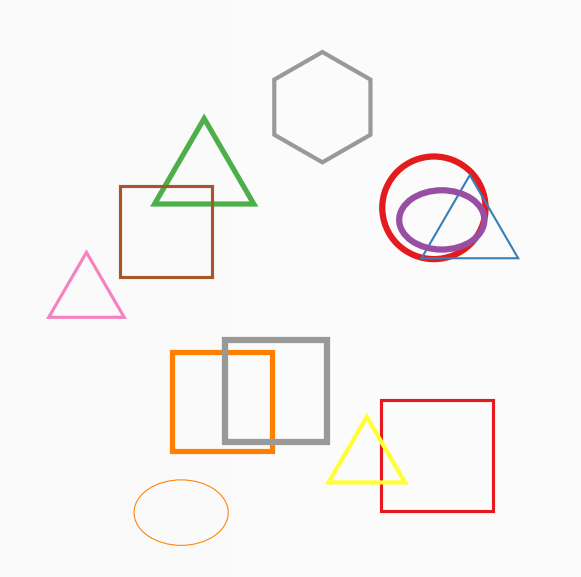[{"shape": "circle", "thickness": 3, "radius": 0.44, "center": [0.747, 0.639]}, {"shape": "square", "thickness": 1.5, "radius": 0.48, "center": [0.752, 0.21]}, {"shape": "triangle", "thickness": 1, "radius": 0.48, "center": [0.808, 0.6]}, {"shape": "triangle", "thickness": 2.5, "radius": 0.49, "center": [0.351, 0.695]}, {"shape": "oval", "thickness": 3, "radius": 0.37, "center": [0.76, 0.618]}, {"shape": "square", "thickness": 2.5, "radius": 0.43, "center": [0.382, 0.305]}, {"shape": "oval", "thickness": 0.5, "radius": 0.41, "center": [0.312, 0.112]}, {"shape": "triangle", "thickness": 2, "radius": 0.38, "center": [0.631, 0.202]}, {"shape": "square", "thickness": 1.5, "radius": 0.39, "center": [0.286, 0.599]}, {"shape": "triangle", "thickness": 1.5, "radius": 0.37, "center": [0.149, 0.487]}, {"shape": "hexagon", "thickness": 2, "radius": 0.48, "center": [0.555, 0.814]}, {"shape": "square", "thickness": 3, "radius": 0.44, "center": [0.475, 0.322]}]